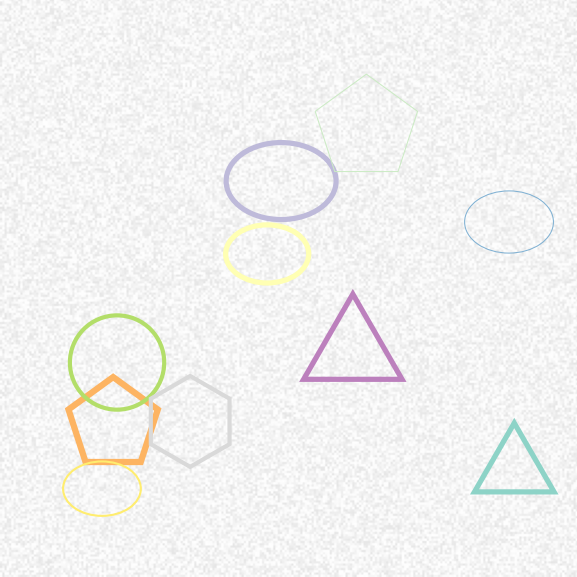[{"shape": "triangle", "thickness": 2.5, "radius": 0.4, "center": [0.89, 0.187]}, {"shape": "oval", "thickness": 2.5, "radius": 0.36, "center": [0.463, 0.559]}, {"shape": "oval", "thickness": 2.5, "radius": 0.48, "center": [0.487, 0.686]}, {"shape": "oval", "thickness": 0.5, "radius": 0.38, "center": [0.881, 0.615]}, {"shape": "pentagon", "thickness": 3, "radius": 0.41, "center": [0.196, 0.265]}, {"shape": "circle", "thickness": 2, "radius": 0.41, "center": [0.203, 0.371]}, {"shape": "hexagon", "thickness": 2, "radius": 0.39, "center": [0.329, 0.269]}, {"shape": "triangle", "thickness": 2.5, "radius": 0.49, "center": [0.611, 0.392]}, {"shape": "pentagon", "thickness": 0.5, "radius": 0.47, "center": [0.634, 0.777]}, {"shape": "oval", "thickness": 1, "radius": 0.34, "center": [0.177, 0.153]}]